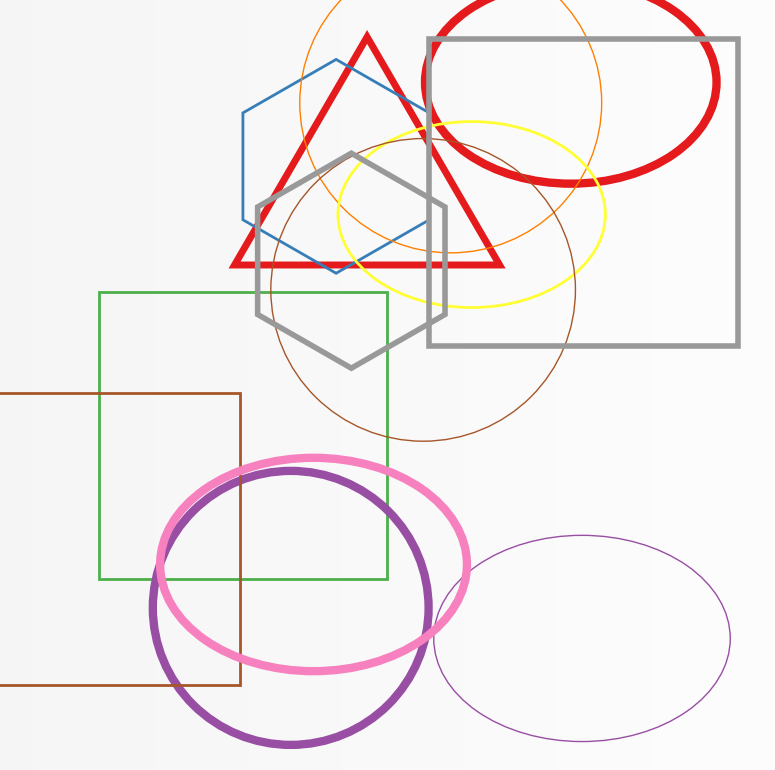[{"shape": "triangle", "thickness": 2.5, "radius": 0.99, "center": [0.474, 0.755]}, {"shape": "oval", "thickness": 3, "radius": 0.94, "center": [0.736, 0.893]}, {"shape": "hexagon", "thickness": 1, "radius": 0.69, "center": [0.434, 0.784]}, {"shape": "square", "thickness": 1, "radius": 0.93, "center": [0.313, 0.434]}, {"shape": "circle", "thickness": 3, "radius": 0.89, "center": [0.375, 0.211]}, {"shape": "oval", "thickness": 0.5, "radius": 0.96, "center": [0.751, 0.171]}, {"shape": "circle", "thickness": 0.5, "radius": 0.97, "center": [0.582, 0.866]}, {"shape": "oval", "thickness": 1, "radius": 0.86, "center": [0.609, 0.721]}, {"shape": "circle", "thickness": 0.5, "radius": 0.98, "center": [0.546, 0.624]}, {"shape": "square", "thickness": 1, "radius": 0.95, "center": [0.12, 0.3]}, {"shape": "oval", "thickness": 3, "radius": 0.99, "center": [0.405, 0.267]}, {"shape": "hexagon", "thickness": 2, "radius": 0.7, "center": [0.453, 0.661]}, {"shape": "square", "thickness": 2, "radius": 1.0, "center": [0.753, 0.75]}]